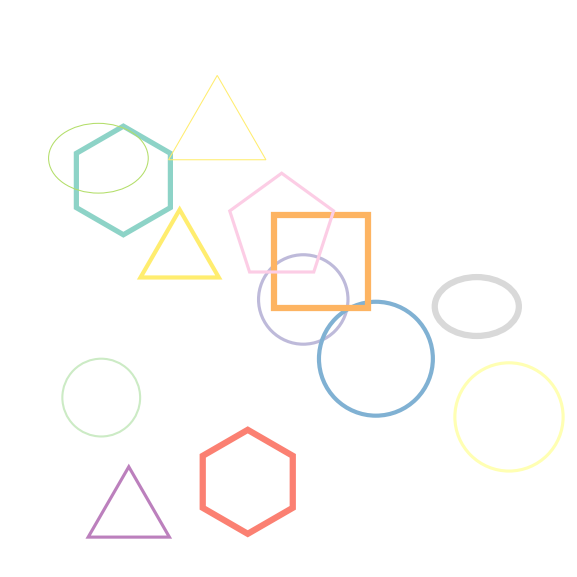[{"shape": "hexagon", "thickness": 2.5, "radius": 0.47, "center": [0.214, 0.687]}, {"shape": "circle", "thickness": 1.5, "radius": 0.47, "center": [0.881, 0.277]}, {"shape": "circle", "thickness": 1.5, "radius": 0.39, "center": [0.525, 0.481]}, {"shape": "hexagon", "thickness": 3, "radius": 0.45, "center": [0.429, 0.165]}, {"shape": "circle", "thickness": 2, "radius": 0.49, "center": [0.651, 0.378]}, {"shape": "square", "thickness": 3, "radius": 0.4, "center": [0.556, 0.547]}, {"shape": "oval", "thickness": 0.5, "radius": 0.43, "center": [0.17, 0.725]}, {"shape": "pentagon", "thickness": 1.5, "radius": 0.47, "center": [0.488, 0.605]}, {"shape": "oval", "thickness": 3, "radius": 0.36, "center": [0.826, 0.468]}, {"shape": "triangle", "thickness": 1.5, "radius": 0.41, "center": [0.223, 0.11]}, {"shape": "circle", "thickness": 1, "radius": 0.34, "center": [0.175, 0.311]}, {"shape": "triangle", "thickness": 2, "radius": 0.39, "center": [0.311, 0.558]}, {"shape": "triangle", "thickness": 0.5, "radius": 0.49, "center": [0.376, 0.771]}]